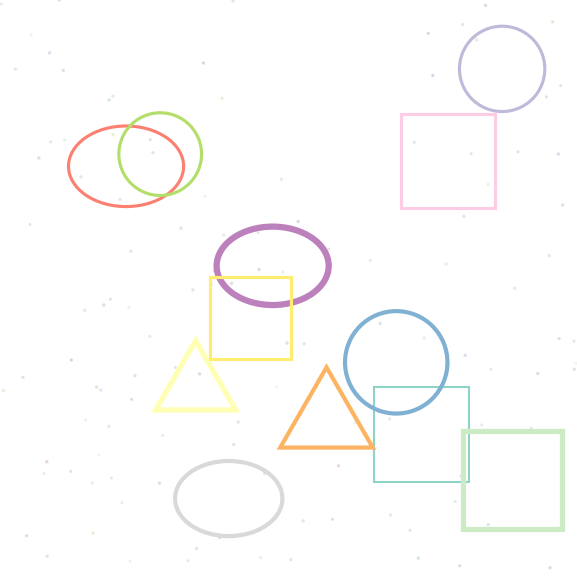[{"shape": "square", "thickness": 1, "radius": 0.41, "center": [0.731, 0.247]}, {"shape": "triangle", "thickness": 2.5, "radius": 0.4, "center": [0.339, 0.329]}, {"shape": "circle", "thickness": 1.5, "radius": 0.37, "center": [0.869, 0.88]}, {"shape": "oval", "thickness": 1.5, "radius": 0.5, "center": [0.218, 0.711]}, {"shape": "circle", "thickness": 2, "radius": 0.44, "center": [0.686, 0.372]}, {"shape": "triangle", "thickness": 2, "radius": 0.46, "center": [0.565, 0.27]}, {"shape": "circle", "thickness": 1.5, "radius": 0.36, "center": [0.277, 0.732]}, {"shape": "square", "thickness": 1.5, "radius": 0.41, "center": [0.776, 0.72]}, {"shape": "oval", "thickness": 2, "radius": 0.46, "center": [0.396, 0.136]}, {"shape": "oval", "thickness": 3, "radius": 0.49, "center": [0.472, 0.539]}, {"shape": "square", "thickness": 2.5, "radius": 0.43, "center": [0.887, 0.168]}, {"shape": "square", "thickness": 1.5, "radius": 0.35, "center": [0.433, 0.448]}]